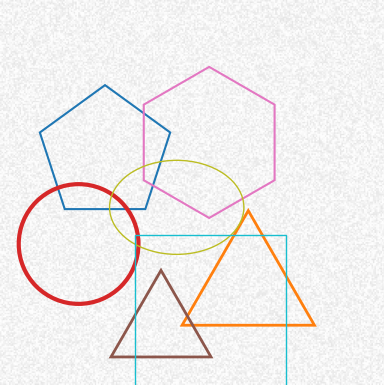[{"shape": "pentagon", "thickness": 1.5, "radius": 0.89, "center": [0.273, 0.601]}, {"shape": "triangle", "thickness": 2, "radius": 0.99, "center": [0.645, 0.254]}, {"shape": "circle", "thickness": 3, "radius": 0.78, "center": [0.204, 0.366]}, {"shape": "triangle", "thickness": 2, "radius": 0.75, "center": [0.418, 0.148]}, {"shape": "hexagon", "thickness": 1.5, "radius": 0.98, "center": [0.543, 0.63]}, {"shape": "oval", "thickness": 1, "radius": 0.87, "center": [0.459, 0.461]}, {"shape": "square", "thickness": 1, "radius": 0.98, "center": [0.546, 0.195]}]